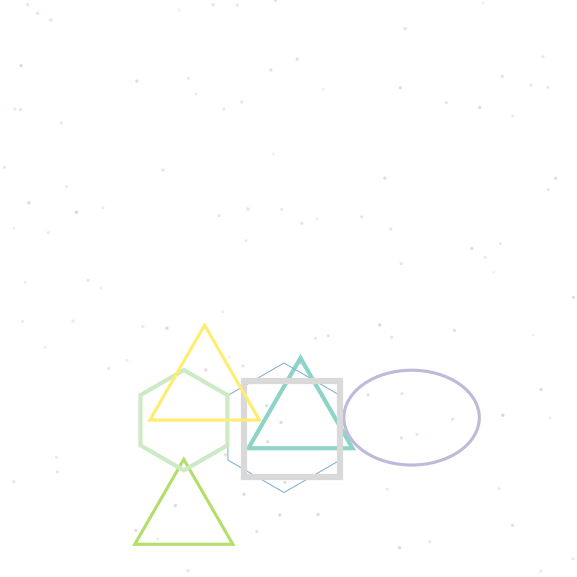[{"shape": "triangle", "thickness": 2, "radius": 0.52, "center": [0.52, 0.275]}, {"shape": "oval", "thickness": 1.5, "radius": 0.59, "center": [0.713, 0.276]}, {"shape": "hexagon", "thickness": 0.5, "radius": 0.56, "center": [0.492, 0.258]}, {"shape": "triangle", "thickness": 1.5, "radius": 0.49, "center": [0.318, 0.106]}, {"shape": "square", "thickness": 3, "radius": 0.42, "center": [0.505, 0.257]}, {"shape": "hexagon", "thickness": 2, "radius": 0.43, "center": [0.318, 0.271]}, {"shape": "triangle", "thickness": 1.5, "radius": 0.55, "center": [0.354, 0.326]}]